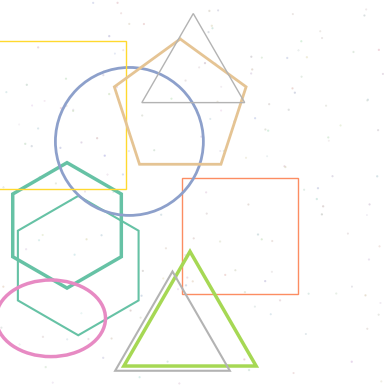[{"shape": "hexagon", "thickness": 1.5, "radius": 0.91, "center": [0.203, 0.31]}, {"shape": "hexagon", "thickness": 2.5, "radius": 0.81, "center": [0.174, 0.415]}, {"shape": "square", "thickness": 1, "radius": 0.75, "center": [0.624, 0.388]}, {"shape": "circle", "thickness": 2, "radius": 0.96, "center": [0.336, 0.633]}, {"shape": "oval", "thickness": 2.5, "radius": 0.71, "center": [0.132, 0.173]}, {"shape": "triangle", "thickness": 2.5, "radius": 0.99, "center": [0.494, 0.148]}, {"shape": "square", "thickness": 1, "radius": 0.96, "center": [0.135, 0.702]}, {"shape": "pentagon", "thickness": 2, "radius": 0.9, "center": [0.468, 0.719]}, {"shape": "triangle", "thickness": 1.5, "radius": 0.86, "center": [0.448, 0.123]}, {"shape": "triangle", "thickness": 1, "radius": 0.77, "center": [0.502, 0.811]}]